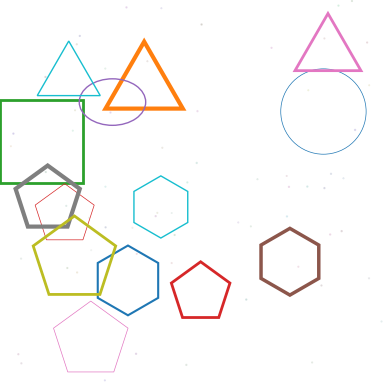[{"shape": "circle", "thickness": 0.5, "radius": 0.55, "center": [0.84, 0.71]}, {"shape": "hexagon", "thickness": 1.5, "radius": 0.45, "center": [0.332, 0.272]}, {"shape": "triangle", "thickness": 3, "radius": 0.58, "center": [0.374, 0.776]}, {"shape": "square", "thickness": 2, "radius": 0.54, "center": [0.108, 0.632]}, {"shape": "pentagon", "thickness": 0.5, "radius": 0.4, "center": [0.168, 0.442]}, {"shape": "pentagon", "thickness": 2, "radius": 0.4, "center": [0.521, 0.24]}, {"shape": "oval", "thickness": 1, "radius": 0.43, "center": [0.292, 0.735]}, {"shape": "hexagon", "thickness": 2.5, "radius": 0.43, "center": [0.753, 0.32]}, {"shape": "triangle", "thickness": 2, "radius": 0.49, "center": [0.852, 0.866]}, {"shape": "pentagon", "thickness": 0.5, "radius": 0.51, "center": [0.236, 0.116]}, {"shape": "pentagon", "thickness": 3, "radius": 0.44, "center": [0.124, 0.482]}, {"shape": "pentagon", "thickness": 2, "radius": 0.56, "center": [0.193, 0.326]}, {"shape": "triangle", "thickness": 1, "radius": 0.47, "center": [0.179, 0.799]}, {"shape": "hexagon", "thickness": 1, "radius": 0.4, "center": [0.418, 0.462]}]